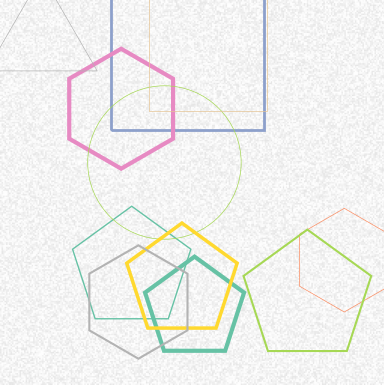[{"shape": "pentagon", "thickness": 1, "radius": 0.81, "center": [0.342, 0.303]}, {"shape": "pentagon", "thickness": 3, "radius": 0.68, "center": [0.505, 0.198]}, {"shape": "hexagon", "thickness": 0.5, "radius": 0.67, "center": [0.894, 0.324]}, {"shape": "square", "thickness": 2, "radius": 0.99, "center": [0.488, 0.86]}, {"shape": "hexagon", "thickness": 3, "radius": 0.78, "center": [0.315, 0.718]}, {"shape": "circle", "thickness": 0.5, "radius": 1.0, "center": [0.427, 0.578]}, {"shape": "pentagon", "thickness": 1.5, "radius": 0.87, "center": [0.798, 0.229]}, {"shape": "pentagon", "thickness": 2.5, "radius": 0.75, "center": [0.473, 0.27]}, {"shape": "square", "thickness": 0.5, "radius": 0.77, "center": [0.54, 0.867]}, {"shape": "hexagon", "thickness": 1.5, "radius": 0.74, "center": [0.36, 0.216]}, {"shape": "triangle", "thickness": 0.5, "radius": 0.83, "center": [0.109, 0.899]}]